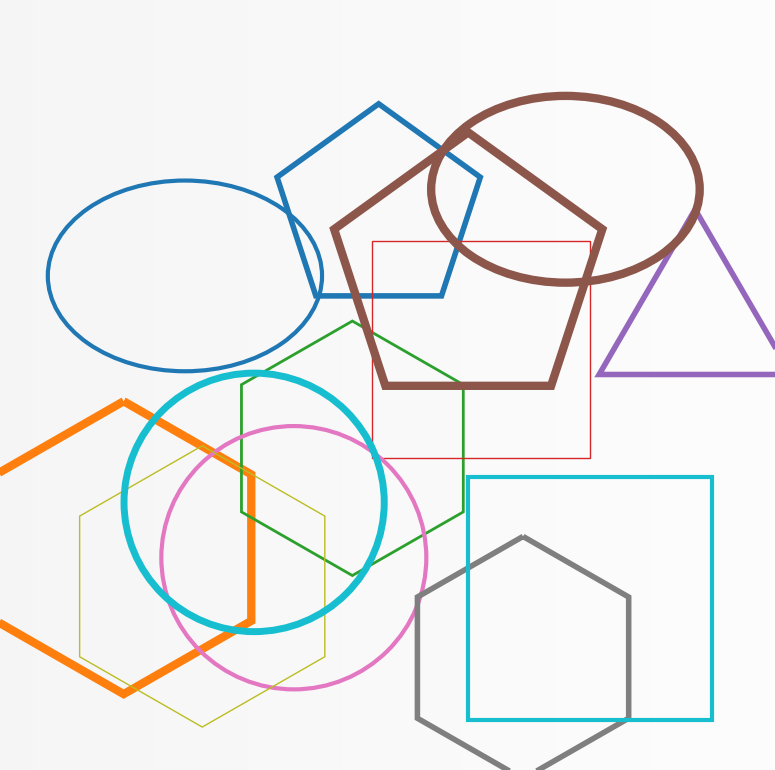[{"shape": "oval", "thickness": 1.5, "radius": 0.88, "center": [0.239, 0.642]}, {"shape": "pentagon", "thickness": 2, "radius": 0.69, "center": [0.489, 0.727]}, {"shape": "hexagon", "thickness": 3, "radius": 0.95, "center": [0.16, 0.289]}, {"shape": "hexagon", "thickness": 1, "radius": 0.83, "center": [0.455, 0.418]}, {"shape": "square", "thickness": 0.5, "radius": 0.7, "center": [0.62, 0.546]}, {"shape": "triangle", "thickness": 2, "radius": 0.71, "center": [0.897, 0.585]}, {"shape": "oval", "thickness": 3, "radius": 0.87, "center": [0.73, 0.754]}, {"shape": "pentagon", "thickness": 3, "radius": 0.91, "center": [0.604, 0.646]}, {"shape": "circle", "thickness": 1.5, "radius": 0.85, "center": [0.379, 0.276]}, {"shape": "hexagon", "thickness": 2, "radius": 0.79, "center": [0.675, 0.146]}, {"shape": "hexagon", "thickness": 0.5, "radius": 0.91, "center": [0.261, 0.238]}, {"shape": "circle", "thickness": 2.5, "radius": 0.84, "center": [0.328, 0.348]}, {"shape": "square", "thickness": 1.5, "radius": 0.79, "center": [0.761, 0.223]}]